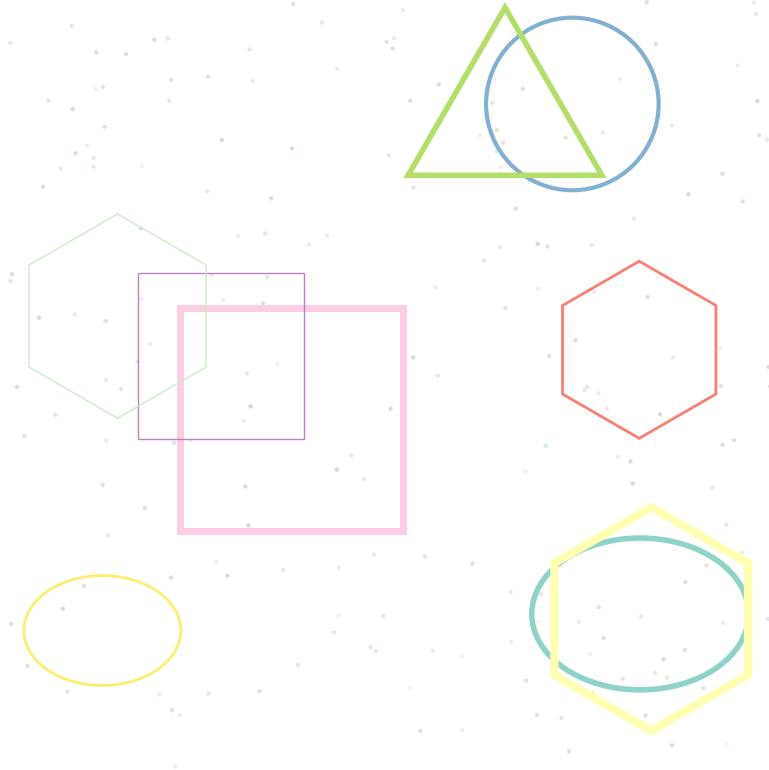[{"shape": "oval", "thickness": 2, "radius": 0.7, "center": [0.831, 0.203]}, {"shape": "hexagon", "thickness": 3, "radius": 0.73, "center": [0.846, 0.196]}, {"shape": "hexagon", "thickness": 1, "radius": 0.58, "center": [0.83, 0.546]}, {"shape": "circle", "thickness": 1.5, "radius": 0.56, "center": [0.743, 0.865]}, {"shape": "triangle", "thickness": 2, "radius": 0.73, "center": [0.656, 0.845]}, {"shape": "square", "thickness": 2.5, "radius": 0.72, "center": [0.379, 0.455]}, {"shape": "square", "thickness": 0.5, "radius": 0.54, "center": [0.287, 0.537]}, {"shape": "hexagon", "thickness": 0.5, "radius": 0.66, "center": [0.153, 0.59]}, {"shape": "oval", "thickness": 1, "radius": 0.51, "center": [0.133, 0.181]}]